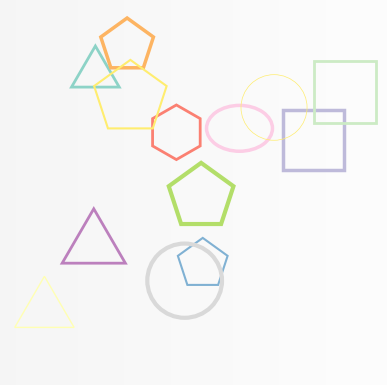[{"shape": "triangle", "thickness": 2, "radius": 0.36, "center": [0.246, 0.809]}, {"shape": "triangle", "thickness": 1, "radius": 0.44, "center": [0.115, 0.194]}, {"shape": "square", "thickness": 2.5, "radius": 0.39, "center": [0.809, 0.637]}, {"shape": "hexagon", "thickness": 2, "radius": 0.35, "center": [0.455, 0.656]}, {"shape": "pentagon", "thickness": 1.5, "radius": 0.34, "center": [0.523, 0.315]}, {"shape": "pentagon", "thickness": 2.5, "radius": 0.36, "center": [0.328, 0.882]}, {"shape": "pentagon", "thickness": 3, "radius": 0.44, "center": [0.519, 0.489]}, {"shape": "oval", "thickness": 2.5, "radius": 0.43, "center": [0.618, 0.667]}, {"shape": "circle", "thickness": 3, "radius": 0.48, "center": [0.477, 0.271]}, {"shape": "triangle", "thickness": 2, "radius": 0.47, "center": [0.242, 0.363]}, {"shape": "square", "thickness": 2, "radius": 0.4, "center": [0.89, 0.76]}, {"shape": "circle", "thickness": 0.5, "radius": 0.43, "center": [0.707, 0.721]}, {"shape": "pentagon", "thickness": 1.5, "radius": 0.49, "center": [0.336, 0.746]}]